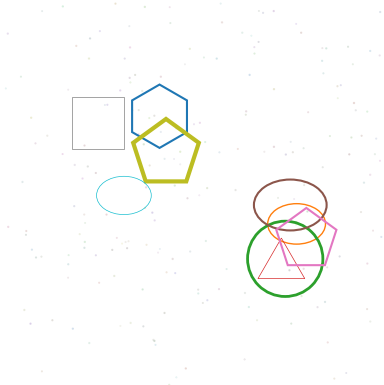[{"shape": "hexagon", "thickness": 1.5, "radius": 0.41, "center": [0.414, 0.698]}, {"shape": "oval", "thickness": 1, "radius": 0.38, "center": [0.77, 0.418]}, {"shape": "circle", "thickness": 2, "radius": 0.49, "center": [0.741, 0.328]}, {"shape": "triangle", "thickness": 0.5, "radius": 0.35, "center": [0.731, 0.311]}, {"shape": "oval", "thickness": 1.5, "radius": 0.47, "center": [0.754, 0.468]}, {"shape": "pentagon", "thickness": 1.5, "radius": 0.41, "center": [0.796, 0.378]}, {"shape": "square", "thickness": 0.5, "radius": 0.34, "center": [0.255, 0.681]}, {"shape": "pentagon", "thickness": 3, "radius": 0.45, "center": [0.431, 0.601]}, {"shape": "oval", "thickness": 0.5, "radius": 0.36, "center": [0.322, 0.492]}]